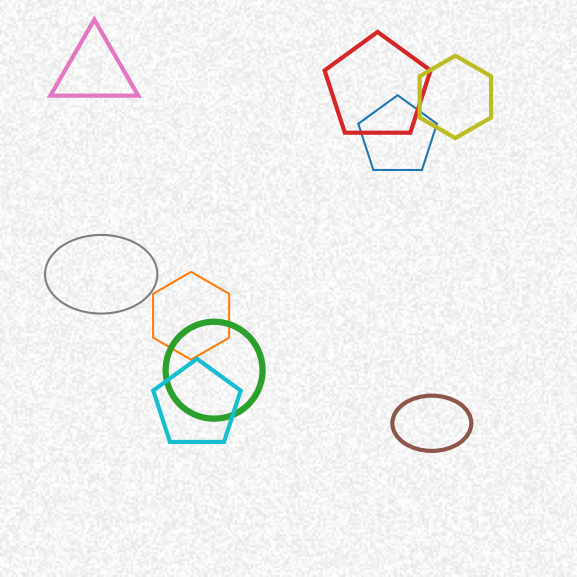[{"shape": "pentagon", "thickness": 1, "radius": 0.36, "center": [0.689, 0.763]}, {"shape": "hexagon", "thickness": 1, "radius": 0.38, "center": [0.331, 0.452]}, {"shape": "circle", "thickness": 3, "radius": 0.42, "center": [0.371, 0.358]}, {"shape": "pentagon", "thickness": 2, "radius": 0.48, "center": [0.654, 0.847]}, {"shape": "oval", "thickness": 2, "radius": 0.34, "center": [0.748, 0.266]}, {"shape": "triangle", "thickness": 2, "radius": 0.44, "center": [0.163, 0.877]}, {"shape": "oval", "thickness": 1, "radius": 0.49, "center": [0.175, 0.524]}, {"shape": "hexagon", "thickness": 2, "radius": 0.36, "center": [0.788, 0.831]}, {"shape": "pentagon", "thickness": 2, "radius": 0.4, "center": [0.341, 0.298]}]